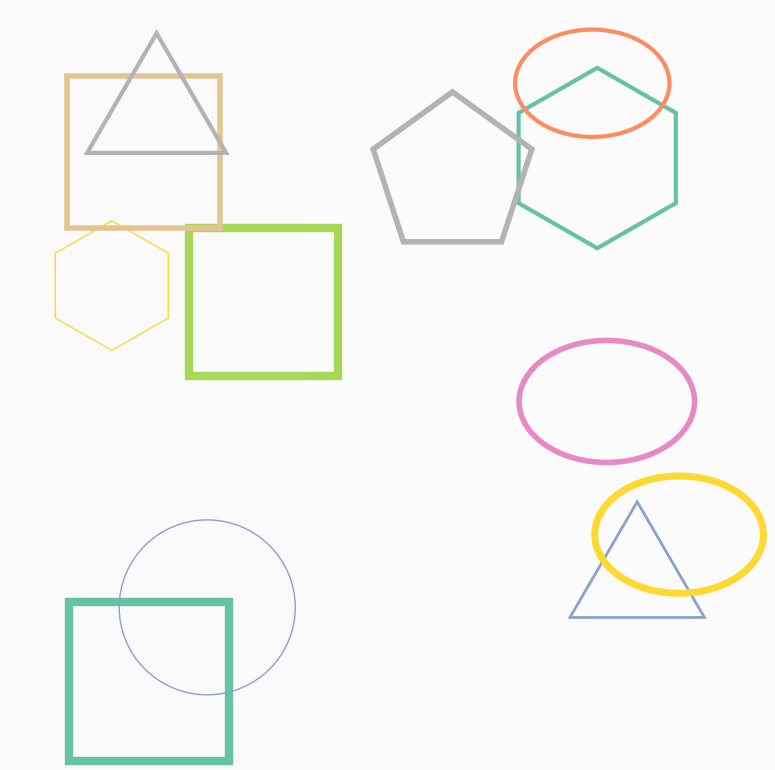[{"shape": "hexagon", "thickness": 1.5, "radius": 0.59, "center": [0.771, 0.795]}, {"shape": "square", "thickness": 3, "radius": 0.52, "center": [0.192, 0.115]}, {"shape": "oval", "thickness": 1.5, "radius": 0.5, "center": [0.764, 0.892]}, {"shape": "triangle", "thickness": 1, "radius": 0.5, "center": [0.822, 0.248]}, {"shape": "circle", "thickness": 0.5, "radius": 0.57, "center": [0.267, 0.211]}, {"shape": "oval", "thickness": 2, "radius": 0.57, "center": [0.783, 0.479]}, {"shape": "square", "thickness": 3, "radius": 0.48, "center": [0.34, 0.608]}, {"shape": "oval", "thickness": 2.5, "radius": 0.54, "center": [0.876, 0.306]}, {"shape": "hexagon", "thickness": 0.5, "radius": 0.42, "center": [0.144, 0.629]}, {"shape": "square", "thickness": 2, "radius": 0.49, "center": [0.185, 0.803]}, {"shape": "pentagon", "thickness": 2, "radius": 0.54, "center": [0.584, 0.773]}, {"shape": "triangle", "thickness": 1.5, "radius": 0.52, "center": [0.202, 0.853]}]